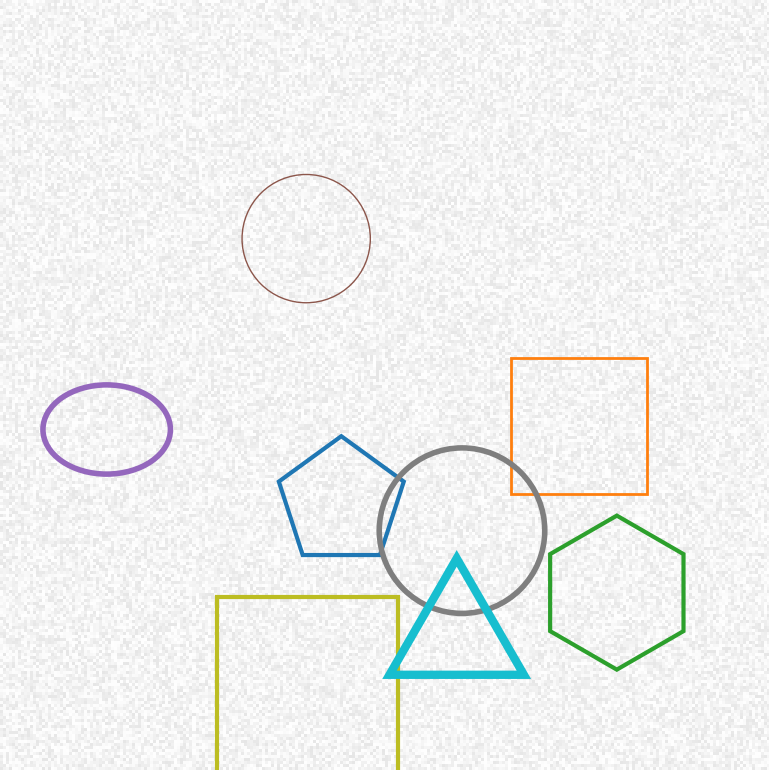[{"shape": "pentagon", "thickness": 1.5, "radius": 0.43, "center": [0.443, 0.348]}, {"shape": "square", "thickness": 1, "radius": 0.44, "center": [0.752, 0.447]}, {"shape": "hexagon", "thickness": 1.5, "radius": 0.5, "center": [0.801, 0.23]}, {"shape": "oval", "thickness": 2, "radius": 0.41, "center": [0.139, 0.442]}, {"shape": "circle", "thickness": 0.5, "radius": 0.42, "center": [0.398, 0.69]}, {"shape": "circle", "thickness": 2, "radius": 0.54, "center": [0.6, 0.311]}, {"shape": "square", "thickness": 1.5, "radius": 0.59, "center": [0.399, 0.106]}, {"shape": "triangle", "thickness": 3, "radius": 0.5, "center": [0.593, 0.174]}]